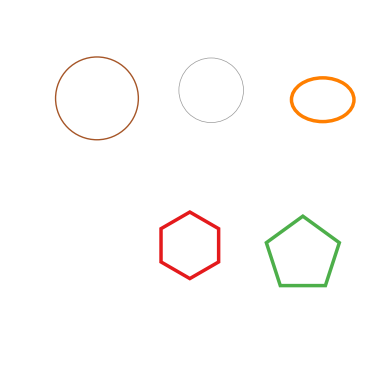[{"shape": "hexagon", "thickness": 2.5, "radius": 0.43, "center": [0.493, 0.363]}, {"shape": "pentagon", "thickness": 2.5, "radius": 0.5, "center": [0.787, 0.339]}, {"shape": "oval", "thickness": 2.5, "radius": 0.41, "center": [0.838, 0.741]}, {"shape": "circle", "thickness": 1, "radius": 0.54, "center": [0.252, 0.745]}, {"shape": "circle", "thickness": 0.5, "radius": 0.42, "center": [0.549, 0.766]}]